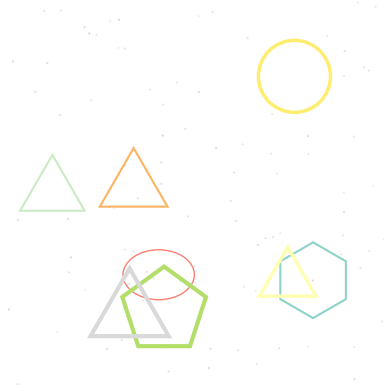[{"shape": "hexagon", "thickness": 1.5, "radius": 0.49, "center": [0.813, 0.272]}, {"shape": "triangle", "thickness": 2.5, "radius": 0.42, "center": [0.747, 0.273]}, {"shape": "oval", "thickness": 1, "radius": 0.46, "center": [0.412, 0.286]}, {"shape": "triangle", "thickness": 1.5, "radius": 0.51, "center": [0.347, 0.514]}, {"shape": "pentagon", "thickness": 3, "radius": 0.57, "center": [0.426, 0.193]}, {"shape": "triangle", "thickness": 3, "radius": 0.59, "center": [0.337, 0.185]}, {"shape": "triangle", "thickness": 1.5, "radius": 0.48, "center": [0.136, 0.501]}, {"shape": "circle", "thickness": 2.5, "radius": 0.47, "center": [0.765, 0.802]}]